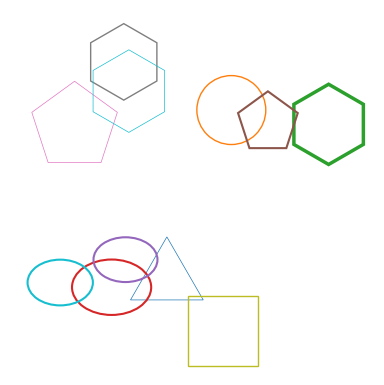[{"shape": "triangle", "thickness": 0.5, "radius": 0.55, "center": [0.433, 0.276]}, {"shape": "circle", "thickness": 1, "radius": 0.45, "center": [0.601, 0.714]}, {"shape": "hexagon", "thickness": 2.5, "radius": 0.52, "center": [0.854, 0.677]}, {"shape": "oval", "thickness": 1.5, "radius": 0.51, "center": [0.29, 0.254]}, {"shape": "oval", "thickness": 1.5, "radius": 0.42, "center": [0.326, 0.326]}, {"shape": "pentagon", "thickness": 1.5, "radius": 0.41, "center": [0.696, 0.681]}, {"shape": "pentagon", "thickness": 0.5, "radius": 0.58, "center": [0.194, 0.672]}, {"shape": "hexagon", "thickness": 1, "radius": 0.5, "center": [0.321, 0.839]}, {"shape": "square", "thickness": 1, "radius": 0.45, "center": [0.58, 0.14]}, {"shape": "oval", "thickness": 1.5, "radius": 0.42, "center": [0.156, 0.266]}, {"shape": "hexagon", "thickness": 0.5, "radius": 0.54, "center": [0.335, 0.763]}]